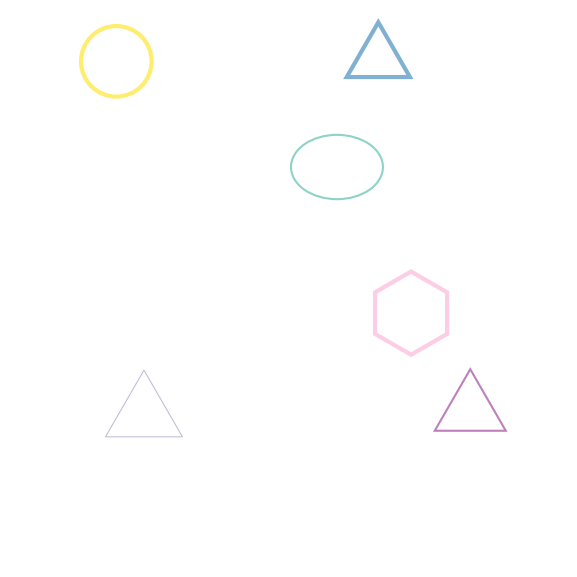[{"shape": "oval", "thickness": 1, "radius": 0.4, "center": [0.583, 0.71]}, {"shape": "triangle", "thickness": 0.5, "radius": 0.38, "center": [0.249, 0.281]}, {"shape": "triangle", "thickness": 2, "radius": 0.32, "center": [0.655, 0.897]}, {"shape": "hexagon", "thickness": 2, "radius": 0.36, "center": [0.712, 0.457]}, {"shape": "triangle", "thickness": 1, "radius": 0.36, "center": [0.814, 0.289]}, {"shape": "circle", "thickness": 2, "radius": 0.31, "center": [0.201, 0.893]}]